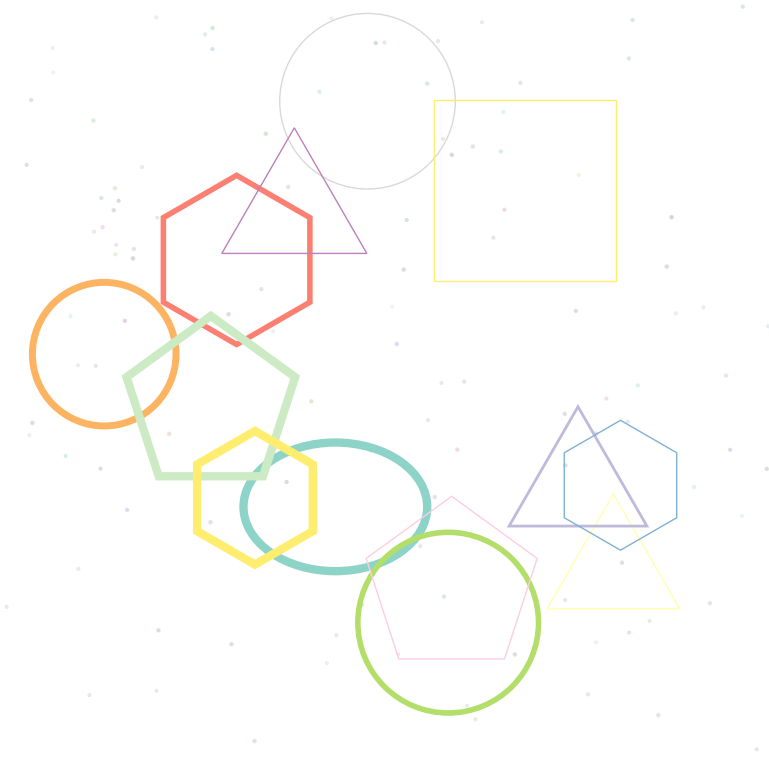[{"shape": "oval", "thickness": 3, "radius": 0.6, "center": [0.436, 0.342]}, {"shape": "triangle", "thickness": 0.5, "radius": 0.5, "center": [0.797, 0.259]}, {"shape": "triangle", "thickness": 1, "radius": 0.52, "center": [0.751, 0.368]}, {"shape": "hexagon", "thickness": 2, "radius": 0.55, "center": [0.307, 0.662]}, {"shape": "hexagon", "thickness": 0.5, "radius": 0.42, "center": [0.806, 0.37]}, {"shape": "circle", "thickness": 2.5, "radius": 0.47, "center": [0.135, 0.54]}, {"shape": "circle", "thickness": 2, "radius": 0.59, "center": [0.582, 0.191]}, {"shape": "pentagon", "thickness": 0.5, "radius": 0.58, "center": [0.587, 0.239]}, {"shape": "circle", "thickness": 0.5, "radius": 0.57, "center": [0.477, 0.869]}, {"shape": "triangle", "thickness": 0.5, "radius": 0.54, "center": [0.382, 0.725]}, {"shape": "pentagon", "thickness": 3, "radius": 0.58, "center": [0.274, 0.475]}, {"shape": "square", "thickness": 0.5, "radius": 0.59, "center": [0.682, 0.753]}, {"shape": "hexagon", "thickness": 3, "radius": 0.43, "center": [0.331, 0.354]}]